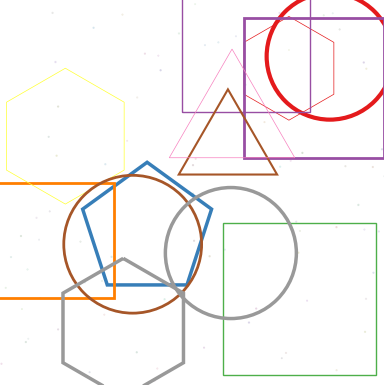[{"shape": "hexagon", "thickness": 0.5, "radius": 0.67, "center": [0.75, 0.823]}, {"shape": "circle", "thickness": 3, "radius": 0.82, "center": [0.857, 0.854]}, {"shape": "pentagon", "thickness": 2.5, "radius": 0.88, "center": [0.382, 0.402]}, {"shape": "square", "thickness": 1, "radius": 0.99, "center": [0.778, 0.223]}, {"shape": "square", "thickness": 1, "radius": 0.83, "center": [0.639, 0.874]}, {"shape": "square", "thickness": 2, "radius": 0.91, "center": [0.815, 0.771]}, {"shape": "square", "thickness": 2, "radius": 0.75, "center": [0.146, 0.376]}, {"shape": "hexagon", "thickness": 0.5, "radius": 0.88, "center": [0.17, 0.646]}, {"shape": "triangle", "thickness": 1.5, "radius": 0.74, "center": [0.592, 0.62]}, {"shape": "circle", "thickness": 2, "radius": 0.89, "center": [0.345, 0.366]}, {"shape": "triangle", "thickness": 0.5, "radius": 0.94, "center": [0.603, 0.684]}, {"shape": "hexagon", "thickness": 2.5, "radius": 0.9, "center": [0.32, 0.148]}, {"shape": "circle", "thickness": 2.5, "radius": 0.85, "center": [0.6, 0.343]}]